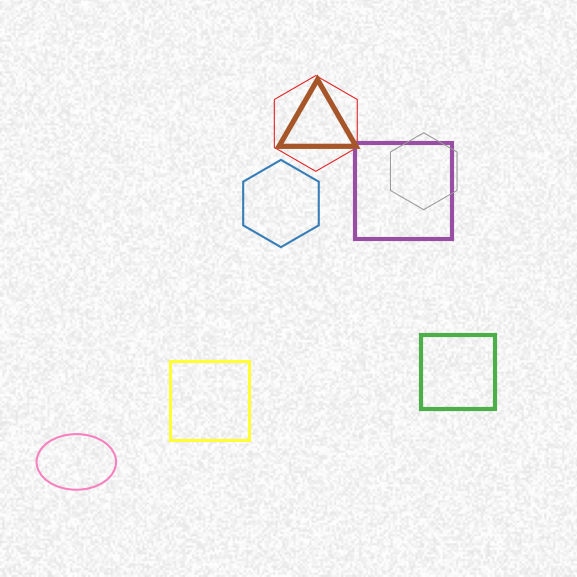[{"shape": "hexagon", "thickness": 0.5, "radius": 0.41, "center": [0.547, 0.785]}, {"shape": "hexagon", "thickness": 1, "radius": 0.38, "center": [0.487, 0.647]}, {"shape": "square", "thickness": 2, "radius": 0.32, "center": [0.793, 0.354]}, {"shape": "square", "thickness": 2, "radius": 0.42, "center": [0.699, 0.669]}, {"shape": "square", "thickness": 1.5, "radius": 0.34, "center": [0.363, 0.306]}, {"shape": "triangle", "thickness": 2.5, "radius": 0.39, "center": [0.55, 0.784]}, {"shape": "oval", "thickness": 1, "radius": 0.34, "center": [0.132, 0.199]}, {"shape": "hexagon", "thickness": 0.5, "radius": 0.33, "center": [0.734, 0.703]}]